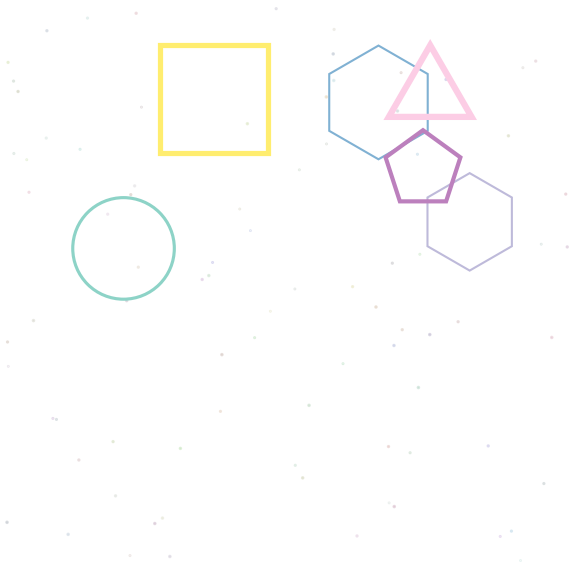[{"shape": "circle", "thickness": 1.5, "radius": 0.44, "center": [0.214, 0.569]}, {"shape": "hexagon", "thickness": 1, "radius": 0.42, "center": [0.813, 0.615]}, {"shape": "hexagon", "thickness": 1, "radius": 0.49, "center": [0.655, 0.822]}, {"shape": "triangle", "thickness": 3, "radius": 0.41, "center": [0.745, 0.838]}, {"shape": "pentagon", "thickness": 2, "radius": 0.34, "center": [0.732, 0.706]}, {"shape": "square", "thickness": 2.5, "radius": 0.47, "center": [0.37, 0.828]}]